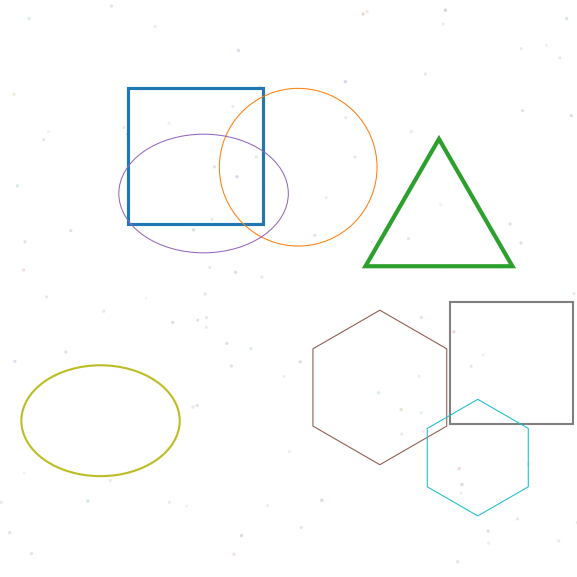[{"shape": "square", "thickness": 1.5, "radius": 0.59, "center": [0.339, 0.729]}, {"shape": "circle", "thickness": 0.5, "radius": 0.68, "center": [0.516, 0.71]}, {"shape": "triangle", "thickness": 2, "radius": 0.73, "center": [0.76, 0.612]}, {"shape": "oval", "thickness": 0.5, "radius": 0.73, "center": [0.353, 0.664]}, {"shape": "hexagon", "thickness": 0.5, "radius": 0.67, "center": [0.658, 0.328]}, {"shape": "square", "thickness": 1, "radius": 0.53, "center": [0.886, 0.371]}, {"shape": "oval", "thickness": 1, "radius": 0.69, "center": [0.174, 0.271]}, {"shape": "hexagon", "thickness": 0.5, "radius": 0.5, "center": [0.827, 0.207]}]